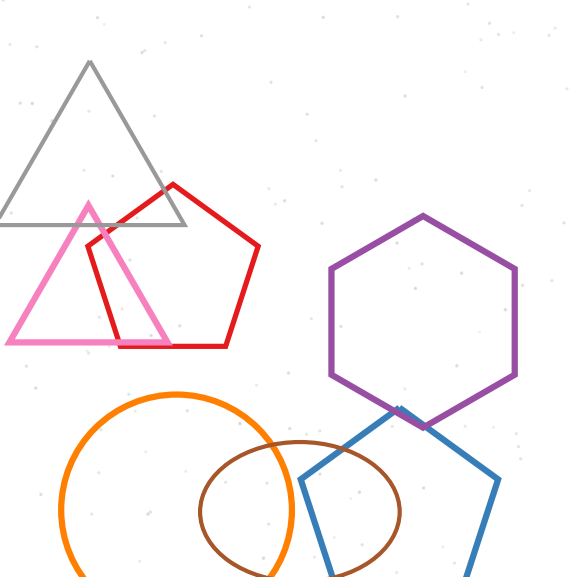[{"shape": "pentagon", "thickness": 2.5, "radius": 0.78, "center": [0.3, 0.525]}, {"shape": "pentagon", "thickness": 3, "radius": 0.9, "center": [0.692, 0.114]}, {"shape": "hexagon", "thickness": 3, "radius": 0.92, "center": [0.733, 0.442]}, {"shape": "circle", "thickness": 3, "radius": 1.0, "center": [0.306, 0.116]}, {"shape": "oval", "thickness": 2, "radius": 0.86, "center": [0.519, 0.113]}, {"shape": "triangle", "thickness": 3, "radius": 0.79, "center": [0.153, 0.485]}, {"shape": "triangle", "thickness": 2, "radius": 0.95, "center": [0.155, 0.704]}]